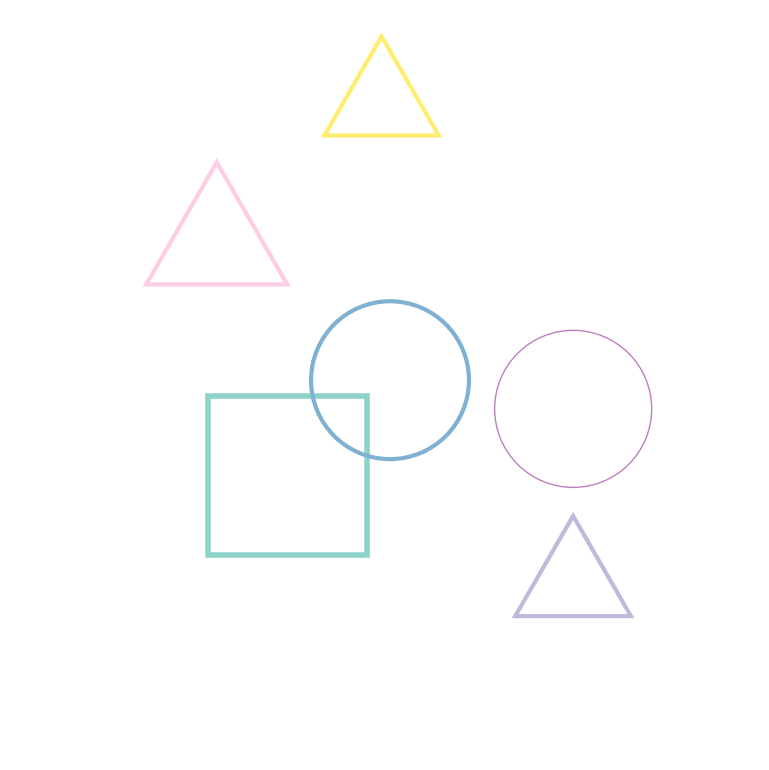[{"shape": "square", "thickness": 2, "radius": 0.52, "center": [0.373, 0.383]}, {"shape": "triangle", "thickness": 1.5, "radius": 0.43, "center": [0.744, 0.243]}, {"shape": "circle", "thickness": 1.5, "radius": 0.51, "center": [0.507, 0.506]}, {"shape": "triangle", "thickness": 1.5, "radius": 0.53, "center": [0.281, 0.683]}, {"shape": "circle", "thickness": 0.5, "radius": 0.51, "center": [0.744, 0.469]}, {"shape": "triangle", "thickness": 1.5, "radius": 0.43, "center": [0.496, 0.867]}]